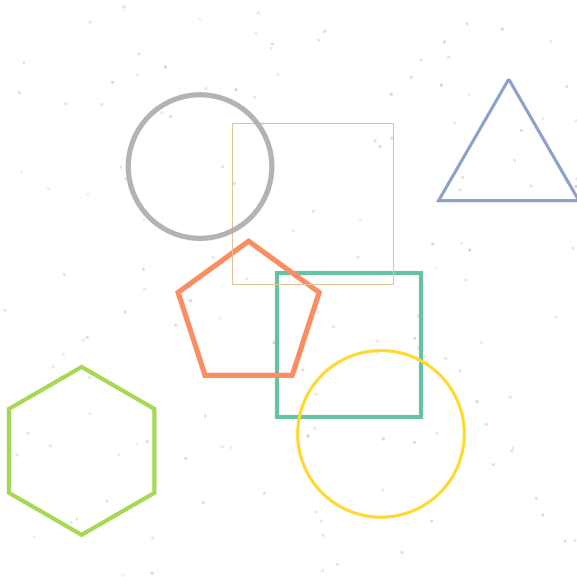[{"shape": "square", "thickness": 2, "radius": 0.62, "center": [0.604, 0.402]}, {"shape": "pentagon", "thickness": 2.5, "radius": 0.64, "center": [0.431, 0.453]}, {"shape": "triangle", "thickness": 1.5, "radius": 0.7, "center": [0.881, 0.722]}, {"shape": "hexagon", "thickness": 2, "radius": 0.73, "center": [0.141, 0.218]}, {"shape": "circle", "thickness": 1.5, "radius": 0.72, "center": [0.66, 0.248]}, {"shape": "square", "thickness": 0.5, "radius": 0.7, "center": [0.541, 0.647]}, {"shape": "circle", "thickness": 2.5, "radius": 0.62, "center": [0.346, 0.711]}]